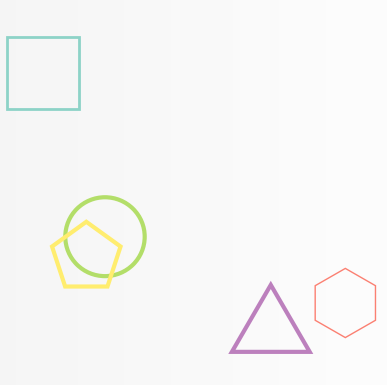[{"shape": "square", "thickness": 2, "radius": 0.47, "center": [0.111, 0.81]}, {"shape": "hexagon", "thickness": 1, "radius": 0.45, "center": [0.891, 0.213]}, {"shape": "circle", "thickness": 3, "radius": 0.51, "center": [0.271, 0.385]}, {"shape": "triangle", "thickness": 3, "radius": 0.58, "center": [0.699, 0.144]}, {"shape": "pentagon", "thickness": 3, "radius": 0.46, "center": [0.223, 0.331]}]